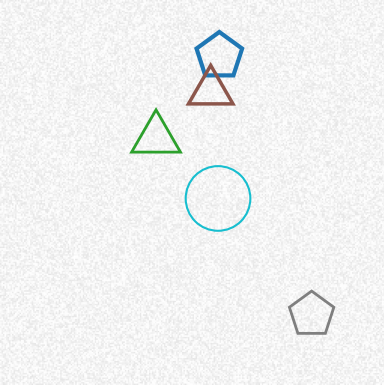[{"shape": "pentagon", "thickness": 3, "radius": 0.31, "center": [0.57, 0.855]}, {"shape": "triangle", "thickness": 2, "radius": 0.37, "center": [0.405, 0.642]}, {"shape": "triangle", "thickness": 2.5, "radius": 0.33, "center": [0.547, 0.764]}, {"shape": "pentagon", "thickness": 2, "radius": 0.3, "center": [0.809, 0.183]}, {"shape": "circle", "thickness": 1.5, "radius": 0.42, "center": [0.566, 0.485]}]